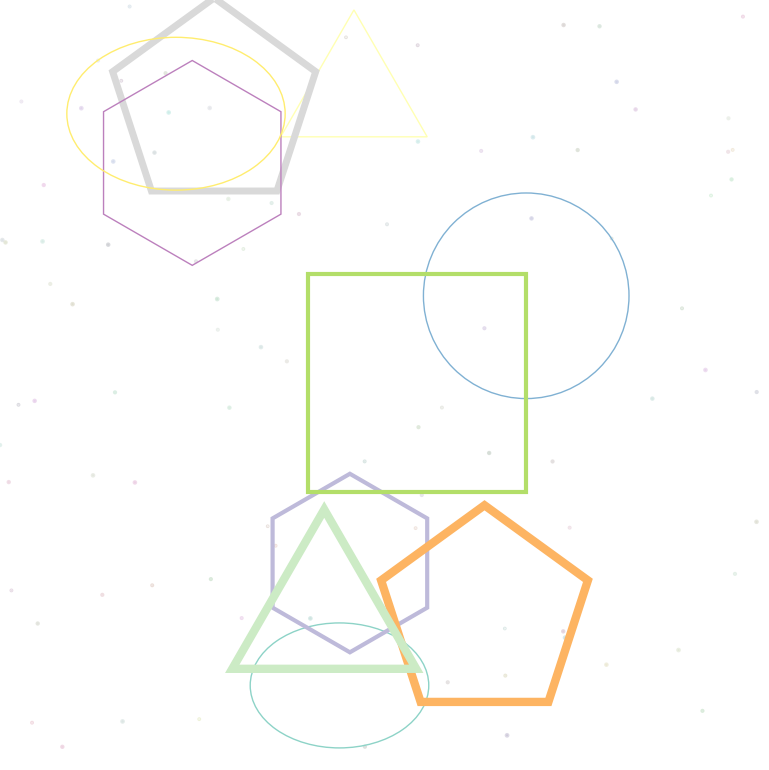[{"shape": "oval", "thickness": 0.5, "radius": 0.58, "center": [0.441, 0.11]}, {"shape": "triangle", "thickness": 0.5, "radius": 0.55, "center": [0.46, 0.877]}, {"shape": "hexagon", "thickness": 1.5, "radius": 0.58, "center": [0.454, 0.269]}, {"shape": "circle", "thickness": 0.5, "radius": 0.67, "center": [0.683, 0.616]}, {"shape": "pentagon", "thickness": 3, "radius": 0.71, "center": [0.629, 0.203]}, {"shape": "square", "thickness": 1.5, "radius": 0.71, "center": [0.542, 0.503]}, {"shape": "pentagon", "thickness": 2.5, "radius": 0.69, "center": [0.278, 0.864]}, {"shape": "hexagon", "thickness": 0.5, "radius": 0.67, "center": [0.25, 0.788]}, {"shape": "triangle", "thickness": 3, "radius": 0.69, "center": [0.421, 0.2]}, {"shape": "oval", "thickness": 0.5, "radius": 0.71, "center": [0.229, 0.852]}]